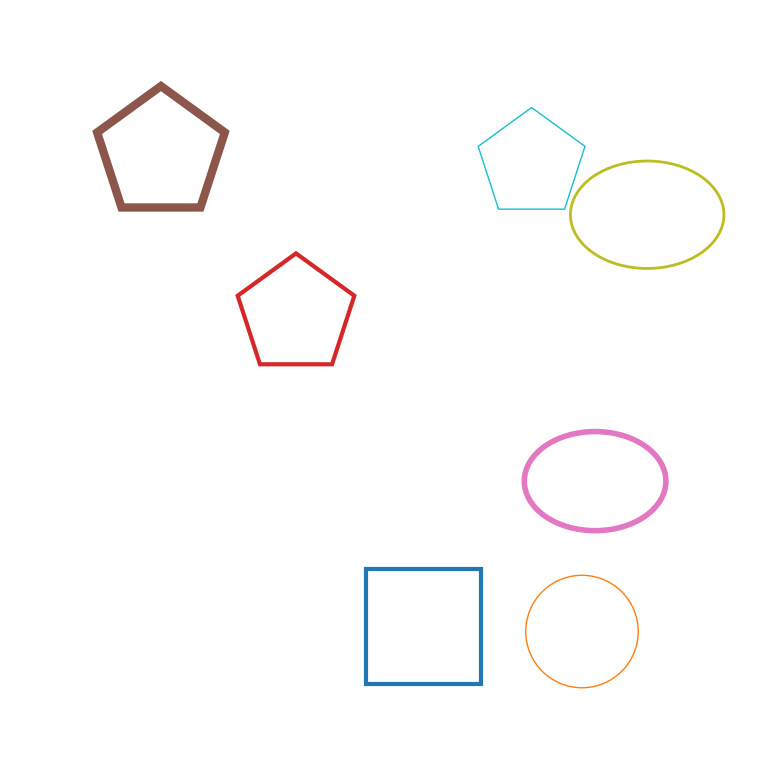[{"shape": "square", "thickness": 1.5, "radius": 0.37, "center": [0.55, 0.186]}, {"shape": "circle", "thickness": 0.5, "radius": 0.37, "center": [0.756, 0.18]}, {"shape": "pentagon", "thickness": 1.5, "radius": 0.4, "center": [0.384, 0.591]}, {"shape": "pentagon", "thickness": 3, "radius": 0.44, "center": [0.209, 0.801]}, {"shape": "oval", "thickness": 2, "radius": 0.46, "center": [0.773, 0.375]}, {"shape": "oval", "thickness": 1, "radius": 0.5, "center": [0.84, 0.721]}, {"shape": "pentagon", "thickness": 0.5, "radius": 0.36, "center": [0.69, 0.787]}]